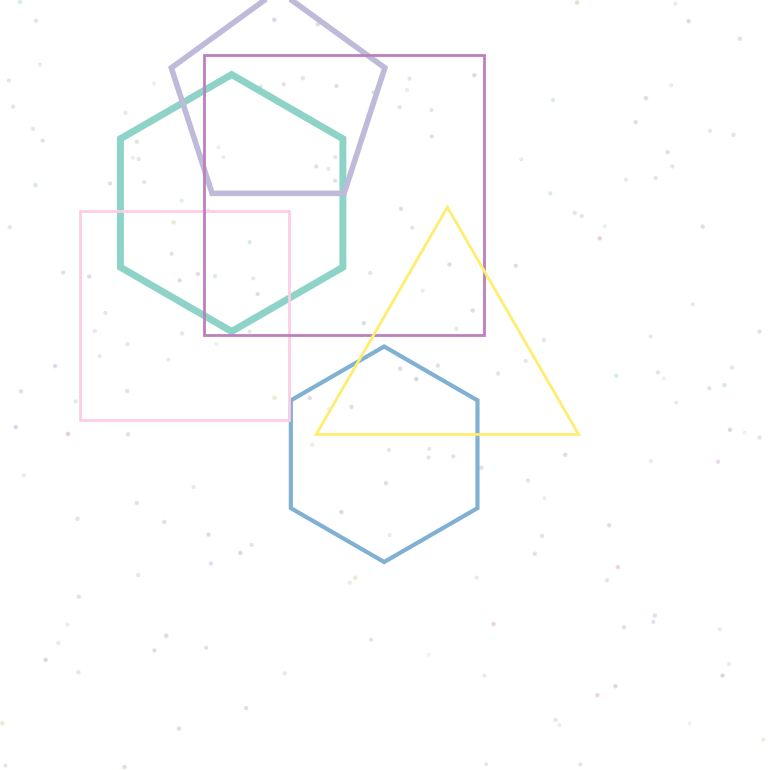[{"shape": "hexagon", "thickness": 2.5, "radius": 0.83, "center": [0.301, 0.736]}, {"shape": "pentagon", "thickness": 2, "radius": 0.73, "center": [0.361, 0.867]}, {"shape": "hexagon", "thickness": 1.5, "radius": 0.7, "center": [0.499, 0.41]}, {"shape": "square", "thickness": 1, "radius": 0.68, "center": [0.239, 0.59]}, {"shape": "square", "thickness": 1, "radius": 0.91, "center": [0.447, 0.747]}, {"shape": "triangle", "thickness": 1, "radius": 0.98, "center": [0.581, 0.534]}]